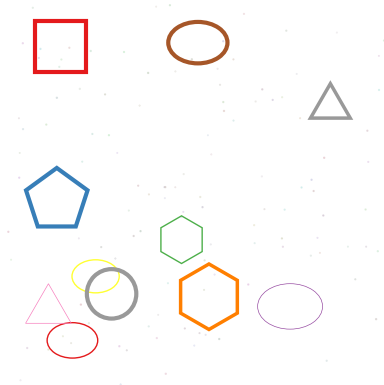[{"shape": "square", "thickness": 3, "radius": 0.33, "center": [0.157, 0.88]}, {"shape": "oval", "thickness": 1, "radius": 0.33, "center": [0.188, 0.116]}, {"shape": "pentagon", "thickness": 3, "radius": 0.42, "center": [0.147, 0.48]}, {"shape": "hexagon", "thickness": 1, "radius": 0.31, "center": [0.472, 0.377]}, {"shape": "oval", "thickness": 0.5, "radius": 0.42, "center": [0.754, 0.204]}, {"shape": "hexagon", "thickness": 2.5, "radius": 0.43, "center": [0.543, 0.229]}, {"shape": "oval", "thickness": 1, "radius": 0.31, "center": [0.248, 0.282]}, {"shape": "oval", "thickness": 3, "radius": 0.38, "center": [0.514, 0.889]}, {"shape": "triangle", "thickness": 0.5, "radius": 0.34, "center": [0.126, 0.195]}, {"shape": "circle", "thickness": 3, "radius": 0.32, "center": [0.29, 0.237]}, {"shape": "triangle", "thickness": 2.5, "radius": 0.3, "center": [0.858, 0.723]}]